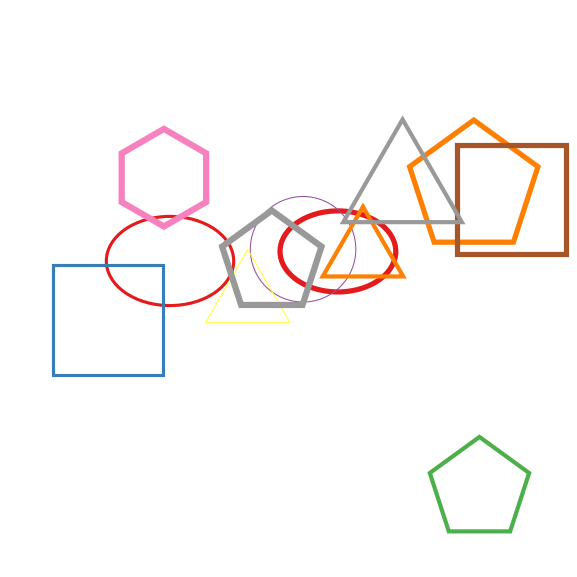[{"shape": "oval", "thickness": 2.5, "radius": 0.5, "center": [0.585, 0.564]}, {"shape": "oval", "thickness": 1.5, "radius": 0.55, "center": [0.294, 0.547]}, {"shape": "square", "thickness": 1.5, "radius": 0.48, "center": [0.187, 0.446]}, {"shape": "pentagon", "thickness": 2, "radius": 0.45, "center": [0.83, 0.152]}, {"shape": "circle", "thickness": 0.5, "radius": 0.46, "center": [0.525, 0.568]}, {"shape": "triangle", "thickness": 2, "radius": 0.4, "center": [0.628, 0.561]}, {"shape": "pentagon", "thickness": 2.5, "radius": 0.58, "center": [0.82, 0.674]}, {"shape": "triangle", "thickness": 0.5, "radius": 0.42, "center": [0.429, 0.483]}, {"shape": "square", "thickness": 2.5, "radius": 0.47, "center": [0.886, 0.654]}, {"shape": "hexagon", "thickness": 3, "radius": 0.42, "center": [0.284, 0.691]}, {"shape": "triangle", "thickness": 2, "radius": 0.59, "center": [0.697, 0.674]}, {"shape": "pentagon", "thickness": 3, "radius": 0.45, "center": [0.471, 0.544]}]